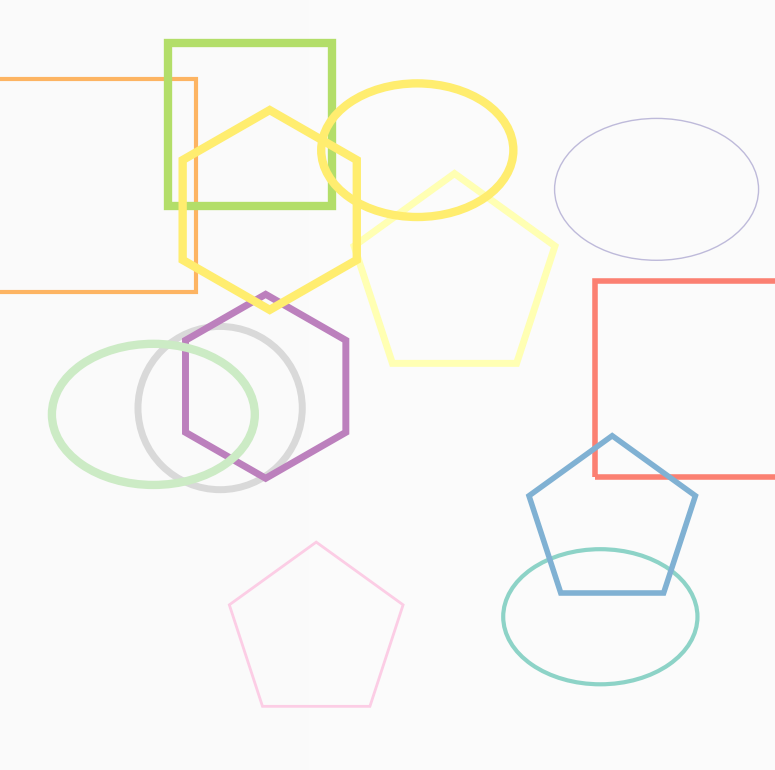[{"shape": "oval", "thickness": 1.5, "radius": 0.63, "center": [0.775, 0.199]}, {"shape": "pentagon", "thickness": 2.5, "radius": 0.68, "center": [0.586, 0.638]}, {"shape": "oval", "thickness": 0.5, "radius": 0.66, "center": [0.847, 0.754]}, {"shape": "square", "thickness": 2, "radius": 0.64, "center": [0.895, 0.508]}, {"shape": "pentagon", "thickness": 2, "radius": 0.56, "center": [0.79, 0.321]}, {"shape": "square", "thickness": 1.5, "radius": 0.69, "center": [0.115, 0.759]}, {"shape": "square", "thickness": 3, "radius": 0.53, "center": [0.323, 0.839]}, {"shape": "pentagon", "thickness": 1, "radius": 0.59, "center": [0.408, 0.178]}, {"shape": "circle", "thickness": 2.5, "radius": 0.53, "center": [0.284, 0.47]}, {"shape": "hexagon", "thickness": 2.5, "radius": 0.6, "center": [0.343, 0.498]}, {"shape": "oval", "thickness": 3, "radius": 0.65, "center": [0.198, 0.462]}, {"shape": "oval", "thickness": 3, "radius": 0.62, "center": [0.538, 0.805]}, {"shape": "hexagon", "thickness": 3, "radius": 0.65, "center": [0.348, 0.727]}]